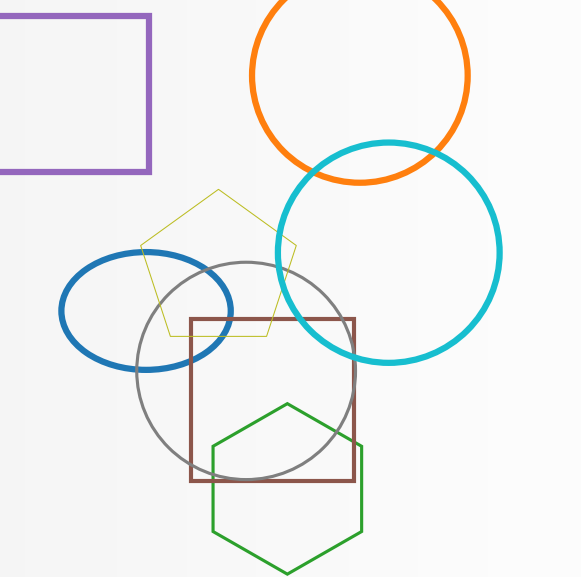[{"shape": "oval", "thickness": 3, "radius": 0.73, "center": [0.251, 0.461]}, {"shape": "circle", "thickness": 3, "radius": 0.93, "center": [0.619, 0.868]}, {"shape": "hexagon", "thickness": 1.5, "radius": 0.74, "center": [0.494, 0.153]}, {"shape": "square", "thickness": 3, "radius": 0.68, "center": [0.122, 0.836]}, {"shape": "square", "thickness": 2, "radius": 0.7, "center": [0.469, 0.307]}, {"shape": "circle", "thickness": 1.5, "radius": 0.94, "center": [0.423, 0.357]}, {"shape": "pentagon", "thickness": 0.5, "radius": 0.7, "center": [0.376, 0.531]}, {"shape": "circle", "thickness": 3, "radius": 0.95, "center": [0.669, 0.562]}]